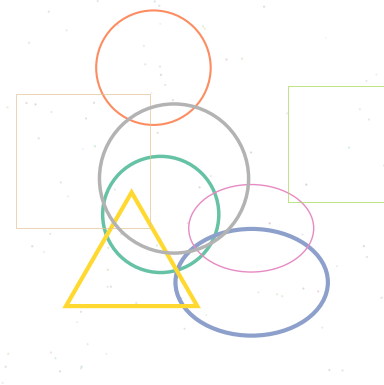[{"shape": "circle", "thickness": 2.5, "radius": 0.75, "center": [0.417, 0.443]}, {"shape": "circle", "thickness": 1.5, "radius": 0.74, "center": [0.399, 0.824]}, {"shape": "oval", "thickness": 3, "radius": 0.99, "center": [0.654, 0.267]}, {"shape": "oval", "thickness": 1, "radius": 0.81, "center": [0.652, 0.407]}, {"shape": "square", "thickness": 0.5, "radius": 0.75, "center": [0.899, 0.626]}, {"shape": "triangle", "thickness": 3, "radius": 0.98, "center": [0.342, 0.303]}, {"shape": "square", "thickness": 0.5, "radius": 0.87, "center": [0.215, 0.583]}, {"shape": "circle", "thickness": 2.5, "radius": 0.97, "center": [0.452, 0.536]}]